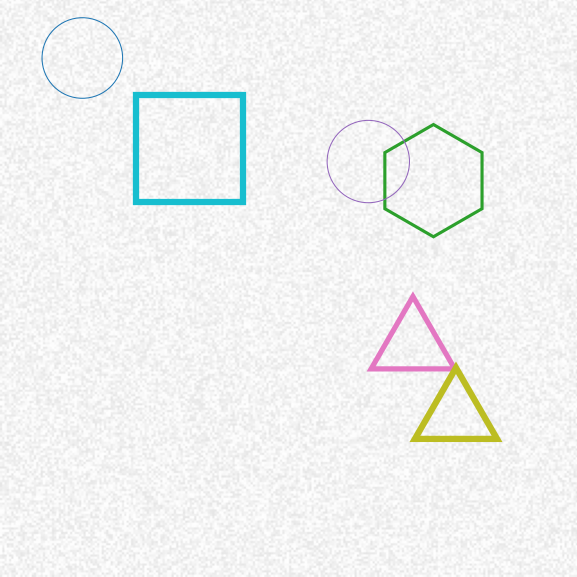[{"shape": "circle", "thickness": 0.5, "radius": 0.35, "center": [0.143, 0.899]}, {"shape": "hexagon", "thickness": 1.5, "radius": 0.49, "center": [0.751, 0.686]}, {"shape": "circle", "thickness": 0.5, "radius": 0.36, "center": [0.638, 0.719]}, {"shape": "triangle", "thickness": 2.5, "radius": 0.42, "center": [0.715, 0.402]}, {"shape": "triangle", "thickness": 3, "radius": 0.41, "center": [0.79, 0.28]}, {"shape": "square", "thickness": 3, "radius": 0.46, "center": [0.328, 0.741]}]